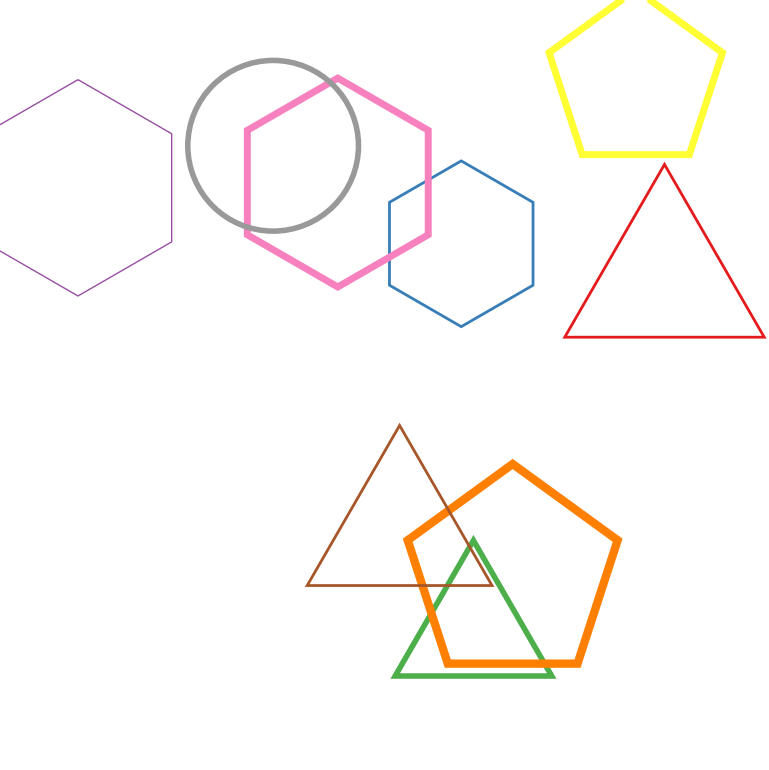[{"shape": "triangle", "thickness": 1, "radius": 0.75, "center": [0.863, 0.637]}, {"shape": "hexagon", "thickness": 1, "radius": 0.54, "center": [0.599, 0.683]}, {"shape": "triangle", "thickness": 2, "radius": 0.59, "center": [0.615, 0.181]}, {"shape": "hexagon", "thickness": 0.5, "radius": 0.7, "center": [0.101, 0.756]}, {"shape": "pentagon", "thickness": 3, "radius": 0.72, "center": [0.666, 0.254]}, {"shape": "pentagon", "thickness": 2.5, "radius": 0.59, "center": [0.826, 0.895]}, {"shape": "triangle", "thickness": 1, "radius": 0.69, "center": [0.519, 0.309]}, {"shape": "hexagon", "thickness": 2.5, "radius": 0.68, "center": [0.439, 0.763]}, {"shape": "circle", "thickness": 2, "radius": 0.55, "center": [0.355, 0.811]}]